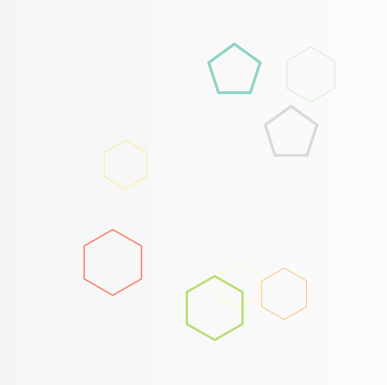[{"shape": "pentagon", "thickness": 2, "radius": 0.35, "center": [0.605, 0.816]}, {"shape": "hexagon", "thickness": 0.5, "radius": 0.3, "center": [0.617, 0.258]}, {"shape": "hexagon", "thickness": 1, "radius": 0.43, "center": [0.291, 0.318]}, {"shape": "hexagon", "thickness": 0.5, "radius": 0.33, "center": [0.733, 0.237]}, {"shape": "hexagon", "thickness": 1.5, "radius": 0.42, "center": [0.554, 0.2]}, {"shape": "pentagon", "thickness": 2, "radius": 0.35, "center": [0.751, 0.654]}, {"shape": "hexagon", "thickness": 0.5, "radius": 0.36, "center": [0.802, 0.806]}, {"shape": "hexagon", "thickness": 0.5, "radius": 0.31, "center": [0.323, 0.573]}]